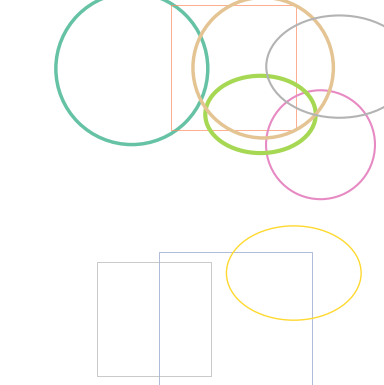[{"shape": "circle", "thickness": 2.5, "radius": 0.99, "center": [0.342, 0.822]}, {"shape": "square", "thickness": 0.5, "radius": 0.81, "center": [0.606, 0.825]}, {"shape": "square", "thickness": 0.5, "radius": 0.99, "center": [0.612, 0.147]}, {"shape": "circle", "thickness": 1.5, "radius": 0.71, "center": [0.833, 0.624]}, {"shape": "oval", "thickness": 3, "radius": 0.72, "center": [0.677, 0.703]}, {"shape": "oval", "thickness": 1, "radius": 0.87, "center": [0.763, 0.291]}, {"shape": "circle", "thickness": 2.5, "radius": 0.91, "center": [0.684, 0.824]}, {"shape": "square", "thickness": 0.5, "radius": 0.74, "center": [0.399, 0.171]}, {"shape": "oval", "thickness": 1.5, "radius": 0.95, "center": [0.881, 0.827]}]